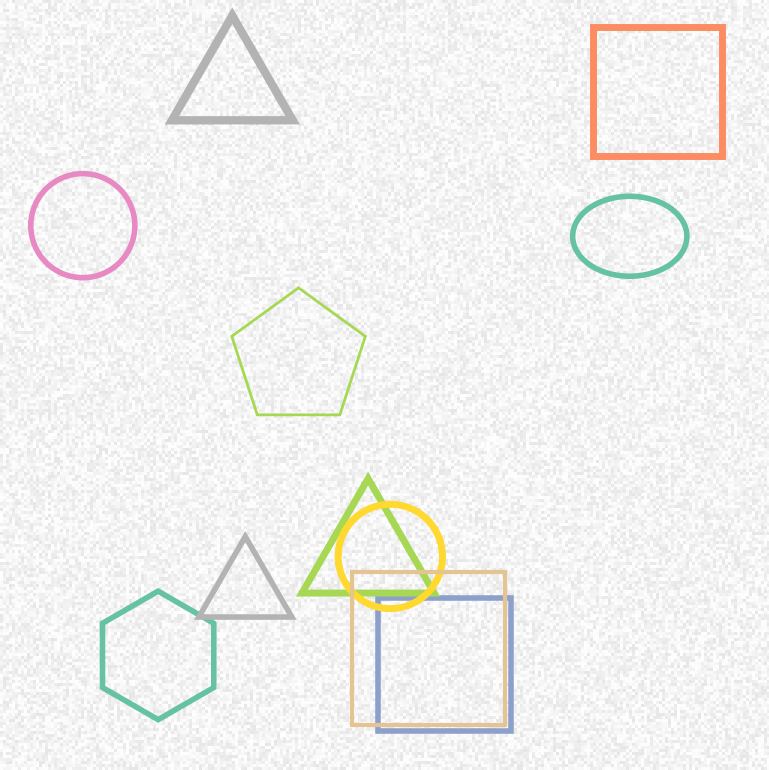[{"shape": "hexagon", "thickness": 2, "radius": 0.42, "center": [0.205, 0.149]}, {"shape": "oval", "thickness": 2, "radius": 0.37, "center": [0.818, 0.693]}, {"shape": "square", "thickness": 2.5, "radius": 0.42, "center": [0.854, 0.881]}, {"shape": "square", "thickness": 2, "radius": 0.43, "center": [0.578, 0.137]}, {"shape": "circle", "thickness": 2, "radius": 0.34, "center": [0.108, 0.707]}, {"shape": "triangle", "thickness": 2.5, "radius": 0.5, "center": [0.478, 0.279]}, {"shape": "pentagon", "thickness": 1, "radius": 0.46, "center": [0.388, 0.535]}, {"shape": "circle", "thickness": 2.5, "radius": 0.34, "center": [0.507, 0.277]}, {"shape": "square", "thickness": 1.5, "radius": 0.5, "center": [0.556, 0.158]}, {"shape": "triangle", "thickness": 2, "radius": 0.35, "center": [0.319, 0.233]}, {"shape": "triangle", "thickness": 3, "radius": 0.45, "center": [0.302, 0.889]}]